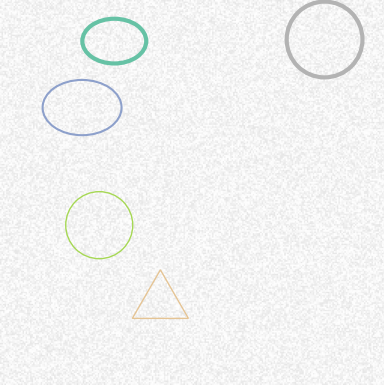[{"shape": "oval", "thickness": 3, "radius": 0.41, "center": [0.297, 0.893]}, {"shape": "oval", "thickness": 1.5, "radius": 0.51, "center": [0.213, 0.721]}, {"shape": "circle", "thickness": 1, "radius": 0.44, "center": [0.258, 0.415]}, {"shape": "triangle", "thickness": 1, "radius": 0.42, "center": [0.417, 0.215]}, {"shape": "circle", "thickness": 3, "radius": 0.49, "center": [0.843, 0.897]}]